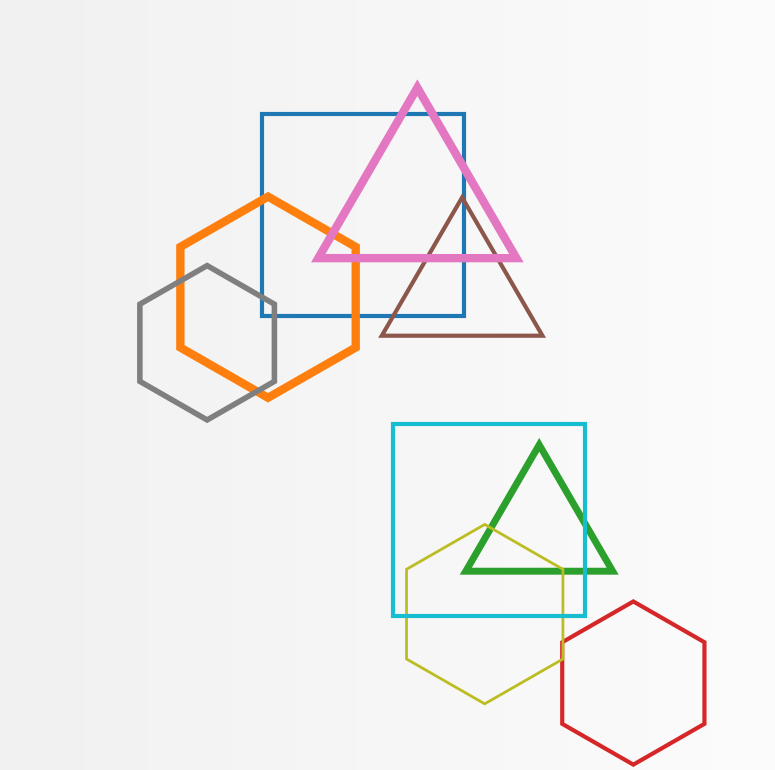[{"shape": "square", "thickness": 1.5, "radius": 0.65, "center": [0.468, 0.721]}, {"shape": "hexagon", "thickness": 3, "radius": 0.65, "center": [0.346, 0.614]}, {"shape": "triangle", "thickness": 2.5, "radius": 0.55, "center": [0.696, 0.313]}, {"shape": "hexagon", "thickness": 1.5, "radius": 0.53, "center": [0.817, 0.113]}, {"shape": "triangle", "thickness": 1.5, "radius": 0.6, "center": [0.596, 0.624]}, {"shape": "triangle", "thickness": 3, "radius": 0.74, "center": [0.538, 0.739]}, {"shape": "hexagon", "thickness": 2, "radius": 0.5, "center": [0.267, 0.555]}, {"shape": "hexagon", "thickness": 1, "radius": 0.58, "center": [0.625, 0.202]}, {"shape": "square", "thickness": 1.5, "radius": 0.62, "center": [0.631, 0.325]}]